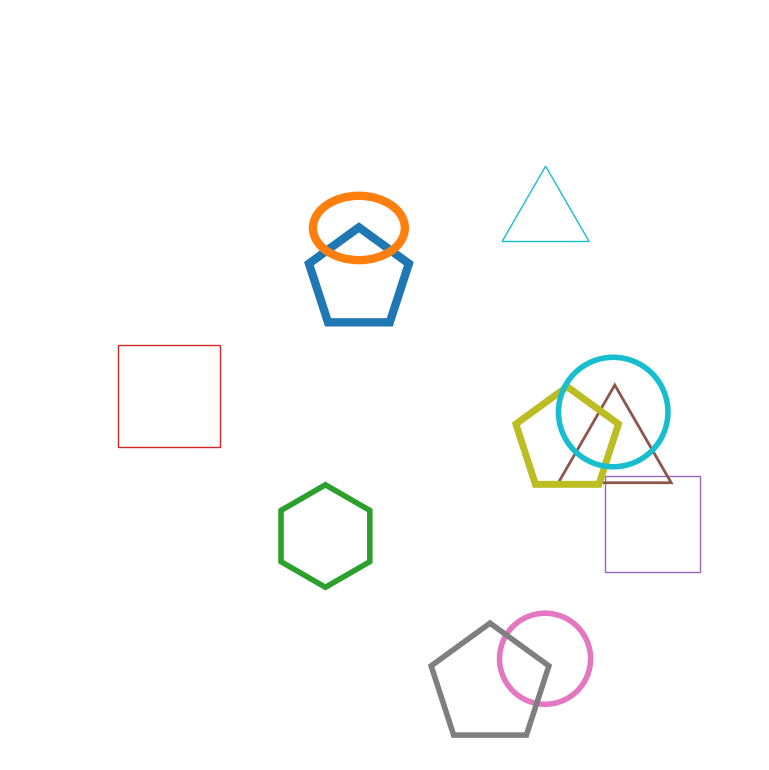[{"shape": "pentagon", "thickness": 3, "radius": 0.34, "center": [0.466, 0.637]}, {"shape": "oval", "thickness": 3, "radius": 0.3, "center": [0.466, 0.704]}, {"shape": "hexagon", "thickness": 2, "radius": 0.33, "center": [0.423, 0.304]}, {"shape": "square", "thickness": 0.5, "radius": 0.33, "center": [0.219, 0.485]}, {"shape": "square", "thickness": 0.5, "radius": 0.31, "center": [0.847, 0.32]}, {"shape": "triangle", "thickness": 1, "radius": 0.42, "center": [0.798, 0.415]}, {"shape": "circle", "thickness": 2, "radius": 0.3, "center": [0.708, 0.145]}, {"shape": "pentagon", "thickness": 2, "radius": 0.4, "center": [0.636, 0.11]}, {"shape": "pentagon", "thickness": 2.5, "radius": 0.35, "center": [0.737, 0.428]}, {"shape": "circle", "thickness": 2, "radius": 0.36, "center": [0.796, 0.465]}, {"shape": "triangle", "thickness": 0.5, "radius": 0.33, "center": [0.709, 0.719]}]